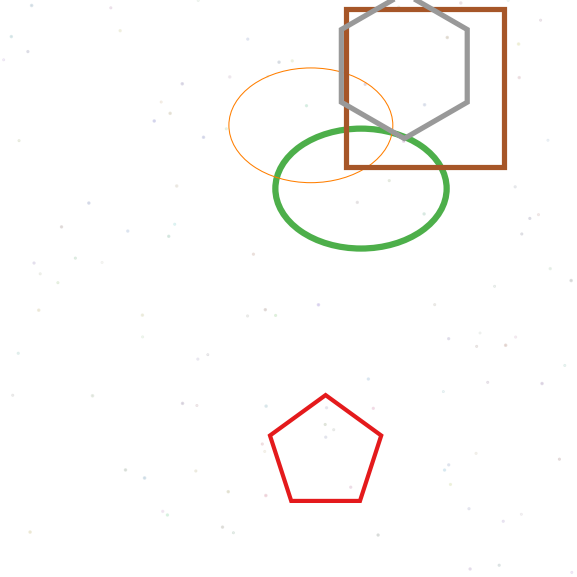[{"shape": "pentagon", "thickness": 2, "radius": 0.51, "center": [0.564, 0.214]}, {"shape": "oval", "thickness": 3, "radius": 0.74, "center": [0.625, 0.673]}, {"shape": "oval", "thickness": 0.5, "radius": 0.71, "center": [0.538, 0.782]}, {"shape": "square", "thickness": 2.5, "radius": 0.68, "center": [0.736, 0.846]}, {"shape": "hexagon", "thickness": 2.5, "radius": 0.63, "center": [0.7, 0.885]}]